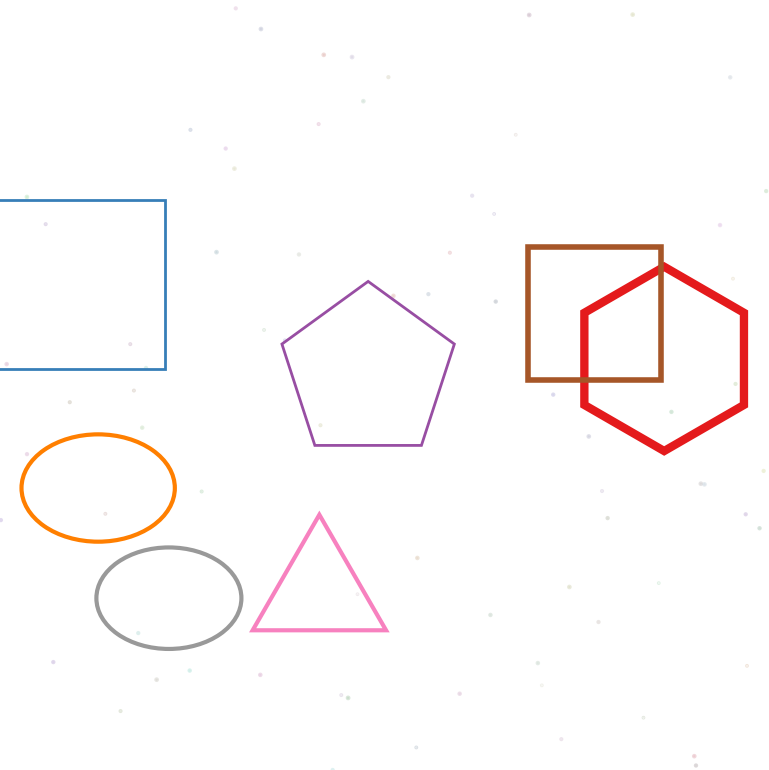[{"shape": "hexagon", "thickness": 3, "radius": 0.6, "center": [0.863, 0.534]}, {"shape": "square", "thickness": 1, "radius": 0.55, "center": [0.104, 0.63]}, {"shape": "pentagon", "thickness": 1, "radius": 0.59, "center": [0.478, 0.517]}, {"shape": "oval", "thickness": 1.5, "radius": 0.5, "center": [0.127, 0.366]}, {"shape": "square", "thickness": 2, "radius": 0.43, "center": [0.772, 0.593]}, {"shape": "triangle", "thickness": 1.5, "radius": 0.5, "center": [0.415, 0.231]}, {"shape": "oval", "thickness": 1.5, "radius": 0.47, "center": [0.219, 0.223]}]